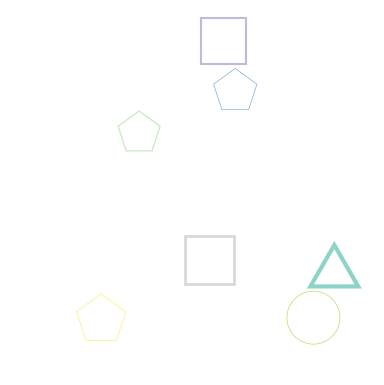[{"shape": "triangle", "thickness": 3, "radius": 0.36, "center": [0.868, 0.292]}, {"shape": "square", "thickness": 1.5, "radius": 0.3, "center": [0.58, 0.894]}, {"shape": "pentagon", "thickness": 0.5, "radius": 0.3, "center": [0.611, 0.763]}, {"shape": "circle", "thickness": 0.5, "radius": 0.34, "center": [0.814, 0.175]}, {"shape": "square", "thickness": 2, "radius": 0.31, "center": [0.544, 0.324]}, {"shape": "pentagon", "thickness": 1, "radius": 0.29, "center": [0.361, 0.654]}, {"shape": "pentagon", "thickness": 0.5, "radius": 0.34, "center": [0.263, 0.17]}]